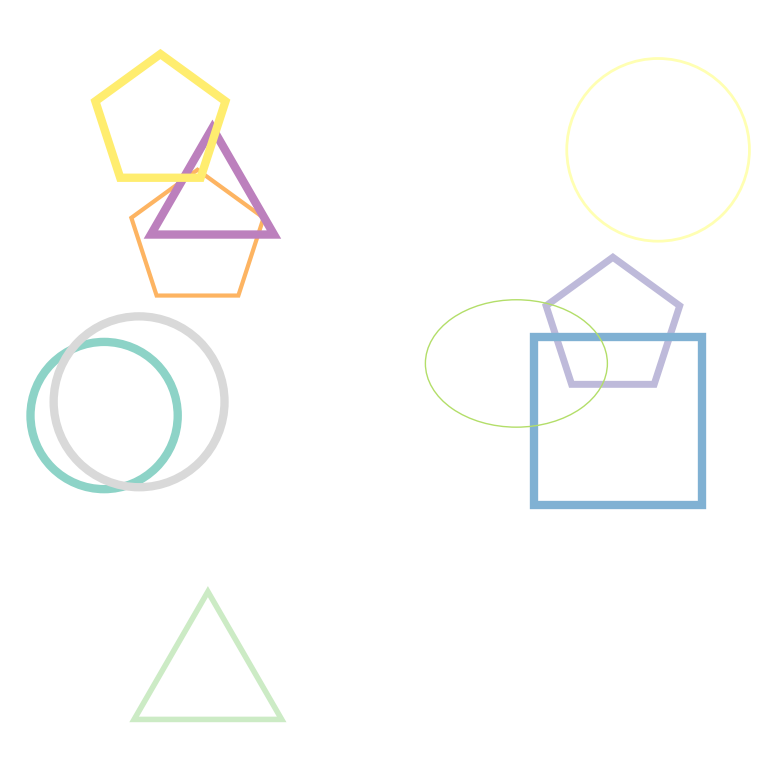[{"shape": "circle", "thickness": 3, "radius": 0.48, "center": [0.135, 0.46]}, {"shape": "circle", "thickness": 1, "radius": 0.59, "center": [0.855, 0.805]}, {"shape": "pentagon", "thickness": 2.5, "radius": 0.46, "center": [0.796, 0.575]}, {"shape": "square", "thickness": 3, "radius": 0.54, "center": [0.803, 0.453]}, {"shape": "pentagon", "thickness": 1.5, "radius": 0.45, "center": [0.256, 0.689]}, {"shape": "oval", "thickness": 0.5, "radius": 0.59, "center": [0.671, 0.528]}, {"shape": "circle", "thickness": 3, "radius": 0.55, "center": [0.181, 0.478]}, {"shape": "triangle", "thickness": 3, "radius": 0.46, "center": [0.276, 0.742]}, {"shape": "triangle", "thickness": 2, "radius": 0.55, "center": [0.27, 0.121]}, {"shape": "pentagon", "thickness": 3, "radius": 0.44, "center": [0.208, 0.841]}]